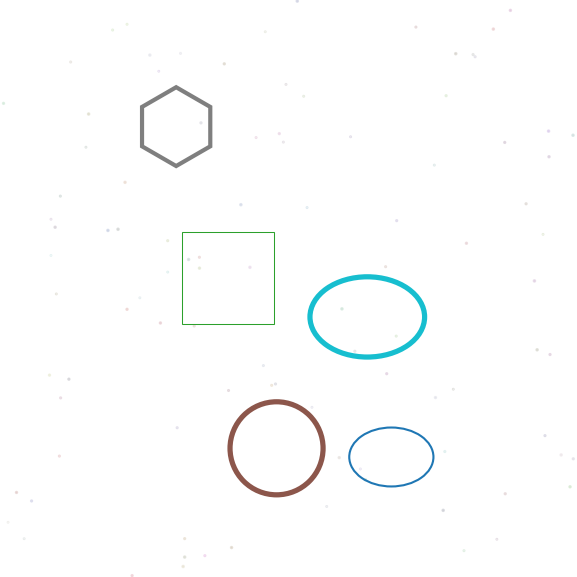[{"shape": "oval", "thickness": 1, "radius": 0.36, "center": [0.678, 0.208]}, {"shape": "square", "thickness": 0.5, "radius": 0.4, "center": [0.394, 0.517]}, {"shape": "circle", "thickness": 2.5, "radius": 0.4, "center": [0.479, 0.223]}, {"shape": "hexagon", "thickness": 2, "radius": 0.34, "center": [0.305, 0.78]}, {"shape": "oval", "thickness": 2.5, "radius": 0.5, "center": [0.636, 0.45]}]